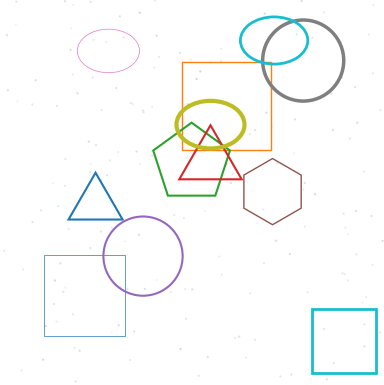[{"shape": "triangle", "thickness": 1.5, "radius": 0.41, "center": [0.248, 0.47]}, {"shape": "square", "thickness": 0.5, "radius": 0.52, "center": [0.219, 0.233]}, {"shape": "square", "thickness": 1, "radius": 0.58, "center": [0.588, 0.725]}, {"shape": "pentagon", "thickness": 1.5, "radius": 0.52, "center": [0.498, 0.577]}, {"shape": "triangle", "thickness": 1.5, "radius": 0.47, "center": [0.547, 0.581]}, {"shape": "circle", "thickness": 1.5, "radius": 0.51, "center": [0.371, 0.335]}, {"shape": "hexagon", "thickness": 1, "radius": 0.43, "center": [0.708, 0.502]}, {"shape": "oval", "thickness": 0.5, "radius": 0.4, "center": [0.282, 0.868]}, {"shape": "circle", "thickness": 2.5, "radius": 0.53, "center": [0.788, 0.843]}, {"shape": "oval", "thickness": 3, "radius": 0.44, "center": [0.547, 0.676]}, {"shape": "square", "thickness": 2, "radius": 0.42, "center": [0.893, 0.114]}, {"shape": "oval", "thickness": 2, "radius": 0.44, "center": [0.712, 0.895]}]